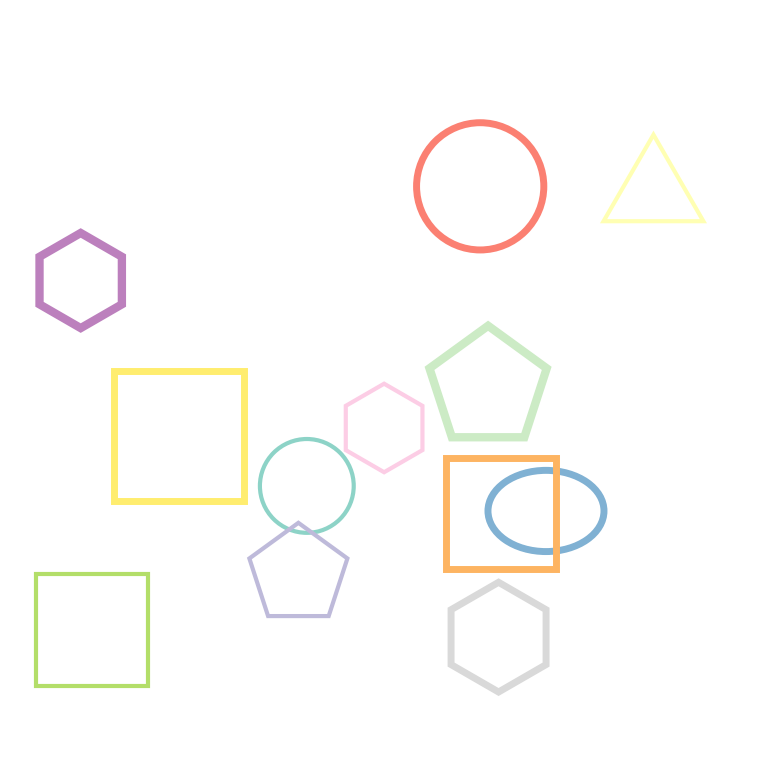[{"shape": "circle", "thickness": 1.5, "radius": 0.3, "center": [0.398, 0.369]}, {"shape": "triangle", "thickness": 1.5, "radius": 0.37, "center": [0.849, 0.75]}, {"shape": "pentagon", "thickness": 1.5, "radius": 0.33, "center": [0.388, 0.254]}, {"shape": "circle", "thickness": 2.5, "radius": 0.41, "center": [0.624, 0.758]}, {"shape": "oval", "thickness": 2.5, "radius": 0.38, "center": [0.709, 0.336]}, {"shape": "square", "thickness": 2.5, "radius": 0.36, "center": [0.651, 0.333]}, {"shape": "square", "thickness": 1.5, "radius": 0.36, "center": [0.12, 0.182]}, {"shape": "hexagon", "thickness": 1.5, "radius": 0.29, "center": [0.499, 0.444]}, {"shape": "hexagon", "thickness": 2.5, "radius": 0.36, "center": [0.647, 0.173]}, {"shape": "hexagon", "thickness": 3, "radius": 0.31, "center": [0.105, 0.636]}, {"shape": "pentagon", "thickness": 3, "radius": 0.4, "center": [0.634, 0.497]}, {"shape": "square", "thickness": 2.5, "radius": 0.42, "center": [0.232, 0.434]}]